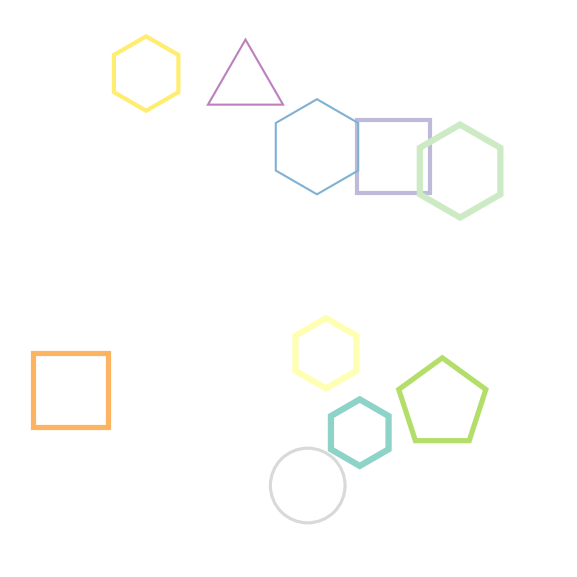[{"shape": "hexagon", "thickness": 3, "radius": 0.29, "center": [0.623, 0.25]}, {"shape": "hexagon", "thickness": 3, "radius": 0.3, "center": [0.564, 0.387]}, {"shape": "square", "thickness": 2, "radius": 0.32, "center": [0.682, 0.728]}, {"shape": "hexagon", "thickness": 1, "radius": 0.41, "center": [0.549, 0.745]}, {"shape": "square", "thickness": 2.5, "radius": 0.32, "center": [0.122, 0.324]}, {"shape": "pentagon", "thickness": 2.5, "radius": 0.4, "center": [0.766, 0.3]}, {"shape": "circle", "thickness": 1.5, "radius": 0.32, "center": [0.533, 0.158]}, {"shape": "triangle", "thickness": 1, "radius": 0.38, "center": [0.425, 0.855]}, {"shape": "hexagon", "thickness": 3, "radius": 0.4, "center": [0.797, 0.703]}, {"shape": "hexagon", "thickness": 2, "radius": 0.32, "center": [0.253, 0.872]}]